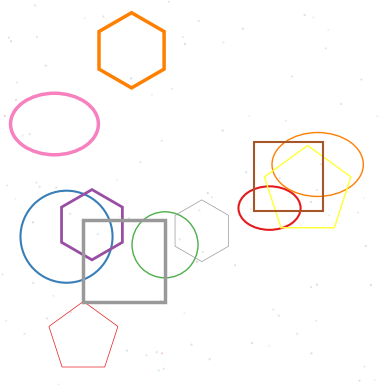[{"shape": "pentagon", "thickness": 0.5, "radius": 0.47, "center": [0.217, 0.123]}, {"shape": "oval", "thickness": 1.5, "radius": 0.4, "center": [0.7, 0.46]}, {"shape": "circle", "thickness": 1.5, "radius": 0.6, "center": [0.173, 0.385]}, {"shape": "circle", "thickness": 1, "radius": 0.43, "center": [0.429, 0.364]}, {"shape": "hexagon", "thickness": 2, "radius": 0.46, "center": [0.239, 0.416]}, {"shape": "hexagon", "thickness": 2.5, "radius": 0.49, "center": [0.342, 0.869]}, {"shape": "oval", "thickness": 1, "radius": 0.59, "center": [0.825, 0.573]}, {"shape": "pentagon", "thickness": 1, "radius": 0.59, "center": [0.799, 0.504]}, {"shape": "square", "thickness": 1.5, "radius": 0.45, "center": [0.75, 0.542]}, {"shape": "oval", "thickness": 2.5, "radius": 0.57, "center": [0.141, 0.678]}, {"shape": "hexagon", "thickness": 0.5, "radius": 0.4, "center": [0.524, 0.401]}, {"shape": "square", "thickness": 2.5, "radius": 0.53, "center": [0.322, 0.323]}]